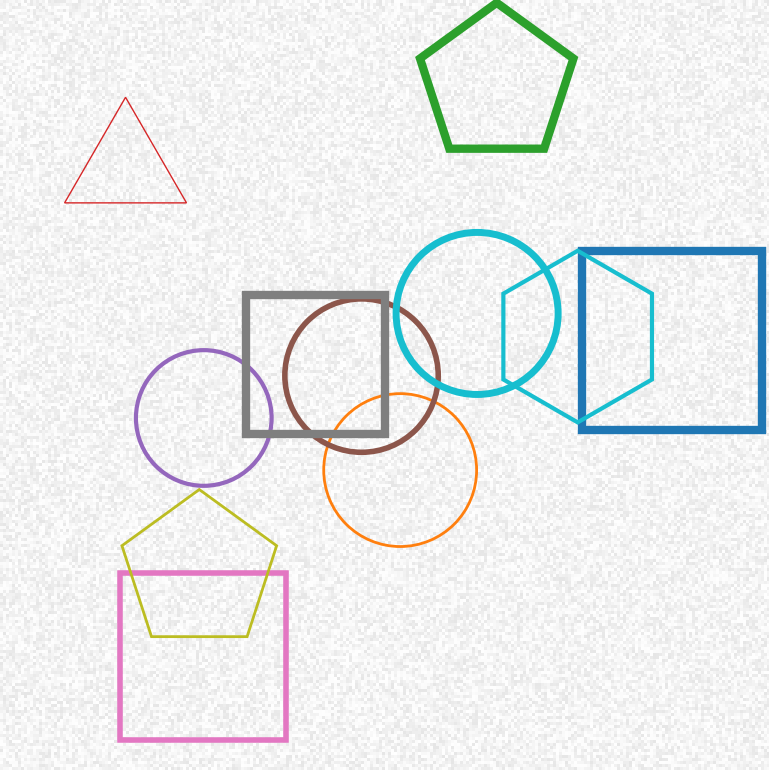[{"shape": "square", "thickness": 3, "radius": 0.58, "center": [0.873, 0.558]}, {"shape": "circle", "thickness": 1, "radius": 0.5, "center": [0.52, 0.389]}, {"shape": "pentagon", "thickness": 3, "radius": 0.52, "center": [0.645, 0.892]}, {"shape": "triangle", "thickness": 0.5, "radius": 0.46, "center": [0.163, 0.782]}, {"shape": "circle", "thickness": 1.5, "radius": 0.44, "center": [0.265, 0.457]}, {"shape": "circle", "thickness": 2, "radius": 0.5, "center": [0.47, 0.512]}, {"shape": "square", "thickness": 2, "radius": 0.54, "center": [0.263, 0.148]}, {"shape": "square", "thickness": 3, "radius": 0.45, "center": [0.41, 0.526]}, {"shape": "pentagon", "thickness": 1, "radius": 0.53, "center": [0.259, 0.259]}, {"shape": "circle", "thickness": 2.5, "radius": 0.53, "center": [0.62, 0.593]}, {"shape": "hexagon", "thickness": 1.5, "radius": 0.56, "center": [0.75, 0.563]}]